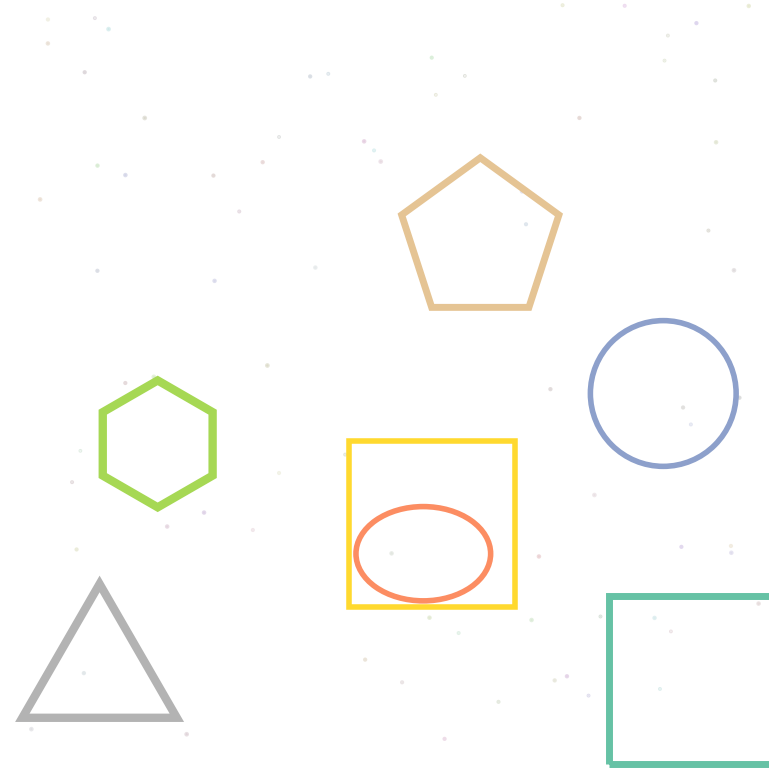[{"shape": "square", "thickness": 2.5, "radius": 0.55, "center": [0.9, 0.117]}, {"shape": "oval", "thickness": 2, "radius": 0.44, "center": [0.55, 0.281]}, {"shape": "circle", "thickness": 2, "radius": 0.47, "center": [0.861, 0.489]}, {"shape": "hexagon", "thickness": 3, "radius": 0.41, "center": [0.205, 0.424]}, {"shape": "square", "thickness": 2, "radius": 0.54, "center": [0.561, 0.32]}, {"shape": "pentagon", "thickness": 2.5, "radius": 0.54, "center": [0.624, 0.688]}, {"shape": "triangle", "thickness": 3, "radius": 0.58, "center": [0.129, 0.126]}]